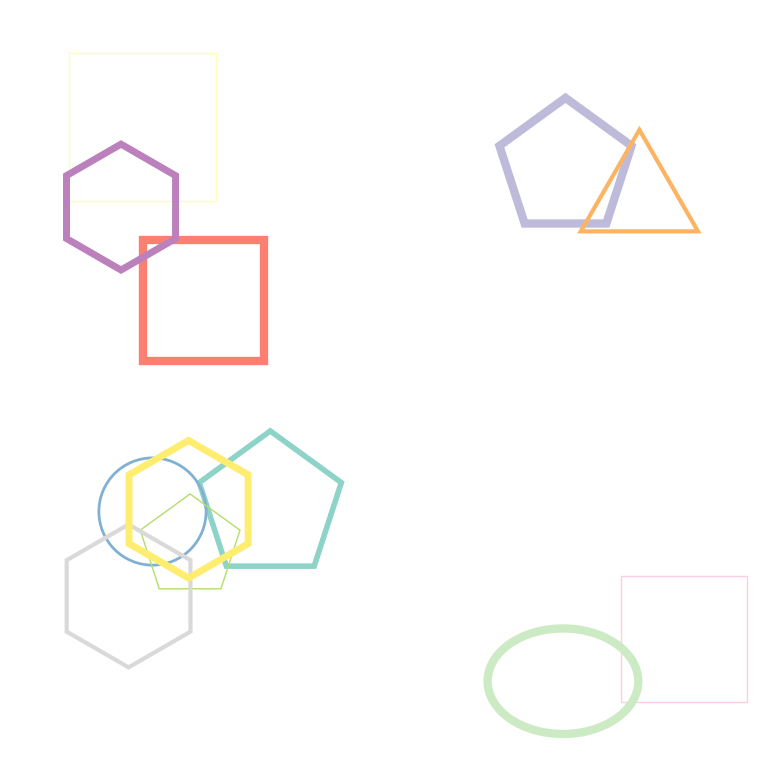[{"shape": "pentagon", "thickness": 2, "radius": 0.49, "center": [0.351, 0.343]}, {"shape": "square", "thickness": 0.5, "radius": 0.48, "center": [0.185, 0.835]}, {"shape": "pentagon", "thickness": 3, "radius": 0.45, "center": [0.734, 0.783]}, {"shape": "square", "thickness": 3, "radius": 0.39, "center": [0.264, 0.61]}, {"shape": "circle", "thickness": 1, "radius": 0.35, "center": [0.198, 0.336]}, {"shape": "triangle", "thickness": 1.5, "radius": 0.44, "center": [0.83, 0.744]}, {"shape": "pentagon", "thickness": 0.5, "radius": 0.34, "center": [0.247, 0.29]}, {"shape": "square", "thickness": 0.5, "radius": 0.41, "center": [0.888, 0.17]}, {"shape": "hexagon", "thickness": 1.5, "radius": 0.46, "center": [0.167, 0.226]}, {"shape": "hexagon", "thickness": 2.5, "radius": 0.41, "center": [0.157, 0.731]}, {"shape": "oval", "thickness": 3, "radius": 0.49, "center": [0.731, 0.115]}, {"shape": "hexagon", "thickness": 2.5, "radius": 0.45, "center": [0.245, 0.339]}]